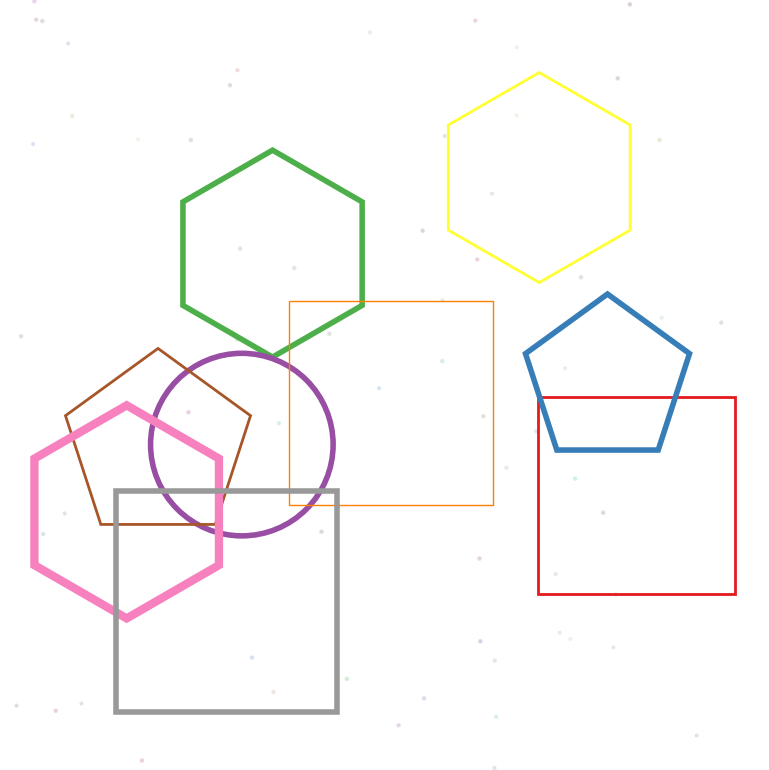[{"shape": "square", "thickness": 1, "radius": 0.64, "center": [0.827, 0.357]}, {"shape": "pentagon", "thickness": 2, "radius": 0.56, "center": [0.789, 0.506]}, {"shape": "hexagon", "thickness": 2, "radius": 0.67, "center": [0.354, 0.671]}, {"shape": "circle", "thickness": 2, "radius": 0.59, "center": [0.314, 0.423]}, {"shape": "square", "thickness": 0.5, "radius": 0.66, "center": [0.508, 0.477]}, {"shape": "hexagon", "thickness": 1, "radius": 0.68, "center": [0.7, 0.769]}, {"shape": "pentagon", "thickness": 1, "radius": 0.63, "center": [0.205, 0.421]}, {"shape": "hexagon", "thickness": 3, "radius": 0.69, "center": [0.165, 0.335]}, {"shape": "square", "thickness": 2, "radius": 0.72, "center": [0.294, 0.219]}]